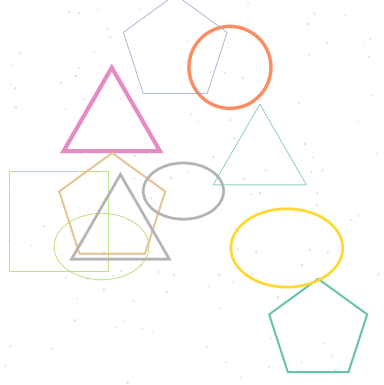[{"shape": "pentagon", "thickness": 1.5, "radius": 0.67, "center": [0.826, 0.142]}, {"shape": "triangle", "thickness": 0.5, "radius": 0.7, "center": [0.675, 0.59]}, {"shape": "circle", "thickness": 2.5, "radius": 0.53, "center": [0.597, 0.825]}, {"shape": "pentagon", "thickness": 0.5, "radius": 0.71, "center": [0.455, 0.872]}, {"shape": "triangle", "thickness": 3, "radius": 0.72, "center": [0.29, 0.68]}, {"shape": "square", "thickness": 0.5, "radius": 0.65, "center": [0.152, 0.426]}, {"shape": "oval", "thickness": 0.5, "radius": 0.62, "center": [0.264, 0.359]}, {"shape": "oval", "thickness": 2, "radius": 0.73, "center": [0.745, 0.356]}, {"shape": "pentagon", "thickness": 1.5, "radius": 0.72, "center": [0.292, 0.458]}, {"shape": "oval", "thickness": 2, "radius": 0.52, "center": [0.476, 0.504]}, {"shape": "triangle", "thickness": 2, "radius": 0.73, "center": [0.313, 0.4]}]